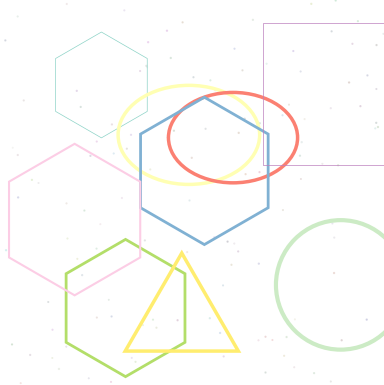[{"shape": "hexagon", "thickness": 0.5, "radius": 0.69, "center": [0.263, 0.779]}, {"shape": "oval", "thickness": 2.5, "radius": 0.92, "center": [0.491, 0.65]}, {"shape": "oval", "thickness": 2.5, "radius": 0.84, "center": [0.605, 0.643]}, {"shape": "hexagon", "thickness": 2, "radius": 0.96, "center": [0.531, 0.556]}, {"shape": "hexagon", "thickness": 2, "radius": 0.89, "center": [0.326, 0.2]}, {"shape": "hexagon", "thickness": 1.5, "radius": 0.98, "center": [0.194, 0.43]}, {"shape": "square", "thickness": 0.5, "radius": 0.92, "center": [0.867, 0.755]}, {"shape": "circle", "thickness": 3, "radius": 0.84, "center": [0.885, 0.26]}, {"shape": "triangle", "thickness": 2.5, "radius": 0.85, "center": [0.472, 0.173]}]